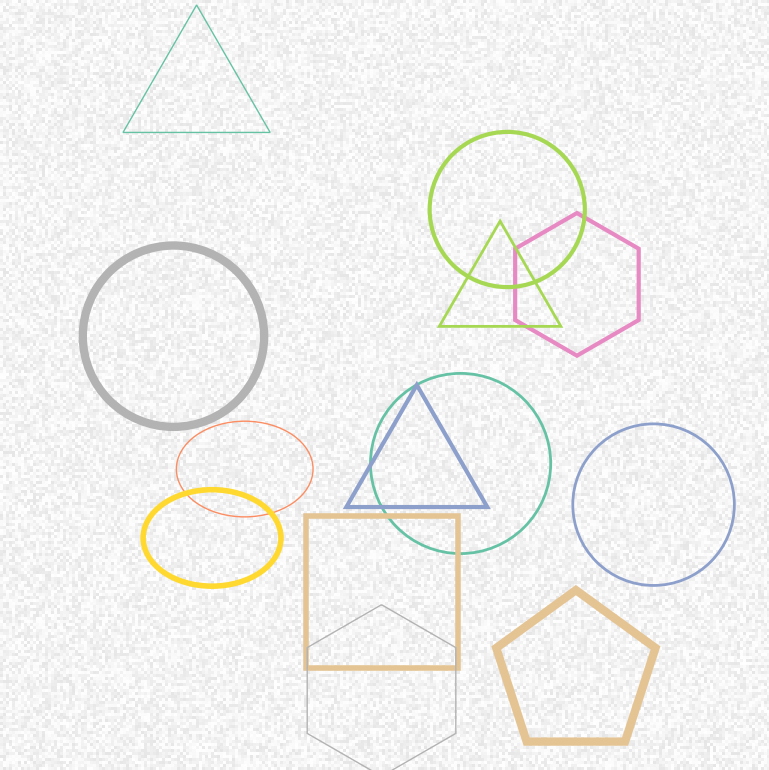[{"shape": "circle", "thickness": 1, "radius": 0.59, "center": [0.598, 0.398]}, {"shape": "triangle", "thickness": 0.5, "radius": 0.55, "center": [0.255, 0.883]}, {"shape": "oval", "thickness": 0.5, "radius": 0.44, "center": [0.318, 0.391]}, {"shape": "triangle", "thickness": 1.5, "radius": 0.53, "center": [0.541, 0.394]}, {"shape": "circle", "thickness": 1, "radius": 0.52, "center": [0.849, 0.345]}, {"shape": "hexagon", "thickness": 1.5, "radius": 0.46, "center": [0.749, 0.631]}, {"shape": "triangle", "thickness": 1, "radius": 0.46, "center": [0.649, 0.622]}, {"shape": "circle", "thickness": 1.5, "radius": 0.5, "center": [0.659, 0.728]}, {"shape": "oval", "thickness": 2, "radius": 0.45, "center": [0.275, 0.301]}, {"shape": "square", "thickness": 2, "radius": 0.5, "center": [0.496, 0.231]}, {"shape": "pentagon", "thickness": 3, "radius": 0.54, "center": [0.748, 0.125]}, {"shape": "circle", "thickness": 3, "radius": 0.59, "center": [0.225, 0.563]}, {"shape": "hexagon", "thickness": 0.5, "radius": 0.56, "center": [0.495, 0.103]}]